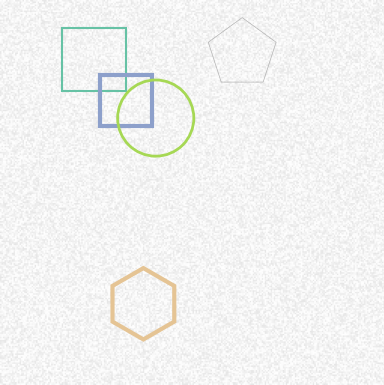[{"shape": "square", "thickness": 1.5, "radius": 0.41, "center": [0.244, 0.845]}, {"shape": "square", "thickness": 3, "radius": 0.33, "center": [0.327, 0.739]}, {"shape": "circle", "thickness": 2, "radius": 0.49, "center": [0.404, 0.693]}, {"shape": "hexagon", "thickness": 3, "radius": 0.46, "center": [0.372, 0.211]}, {"shape": "pentagon", "thickness": 0.5, "radius": 0.46, "center": [0.629, 0.862]}]